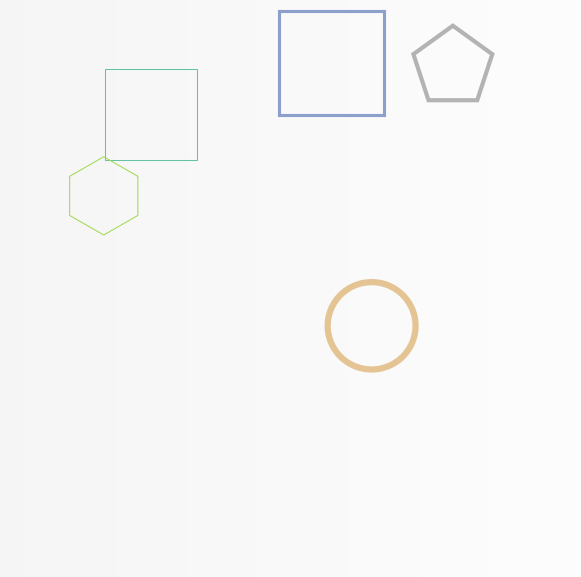[{"shape": "square", "thickness": 0.5, "radius": 0.4, "center": [0.26, 0.801]}, {"shape": "square", "thickness": 1.5, "radius": 0.45, "center": [0.571, 0.89]}, {"shape": "hexagon", "thickness": 0.5, "radius": 0.34, "center": [0.178, 0.66]}, {"shape": "circle", "thickness": 3, "radius": 0.38, "center": [0.639, 0.435]}, {"shape": "pentagon", "thickness": 2, "radius": 0.36, "center": [0.779, 0.883]}]